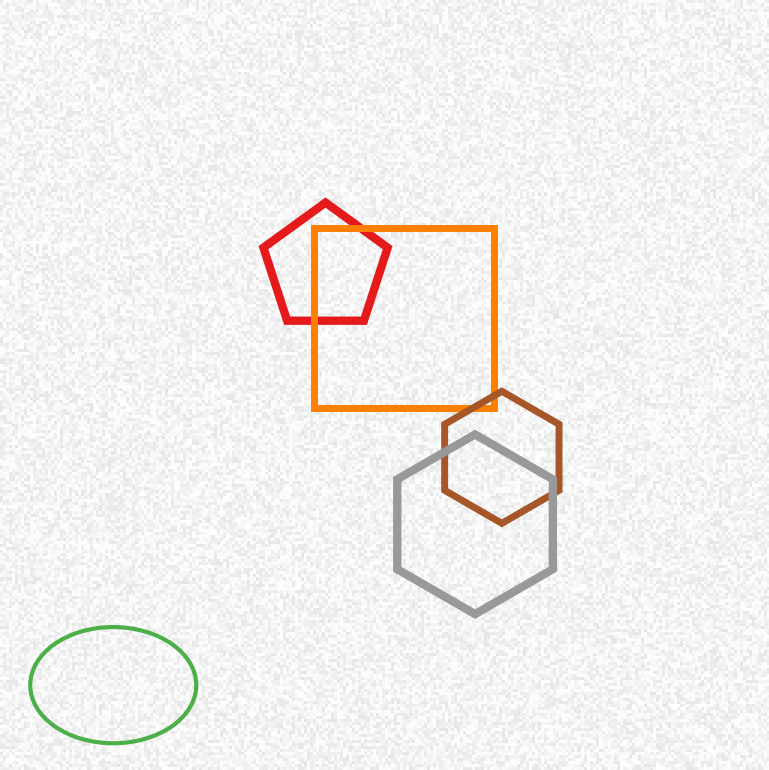[{"shape": "pentagon", "thickness": 3, "radius": 0.42, "center": [0.423, 0.652]}, {"shape": "oval", "thickness": 1.5, "radius": 0.54, "center": [0.147, 0.11]}, {"shape": "square", "thickness": 2.5, "radius": 0.59, "center": [0.525, 0.587]}, {"shape": "hexagon", "thickness": 2.5, "radius": 0.43, "center": [0.652, 0.406]}, {"shape": "hexagon", "thickness": 3, "radius": 0.58, "center": [0.617, 0.319]}]